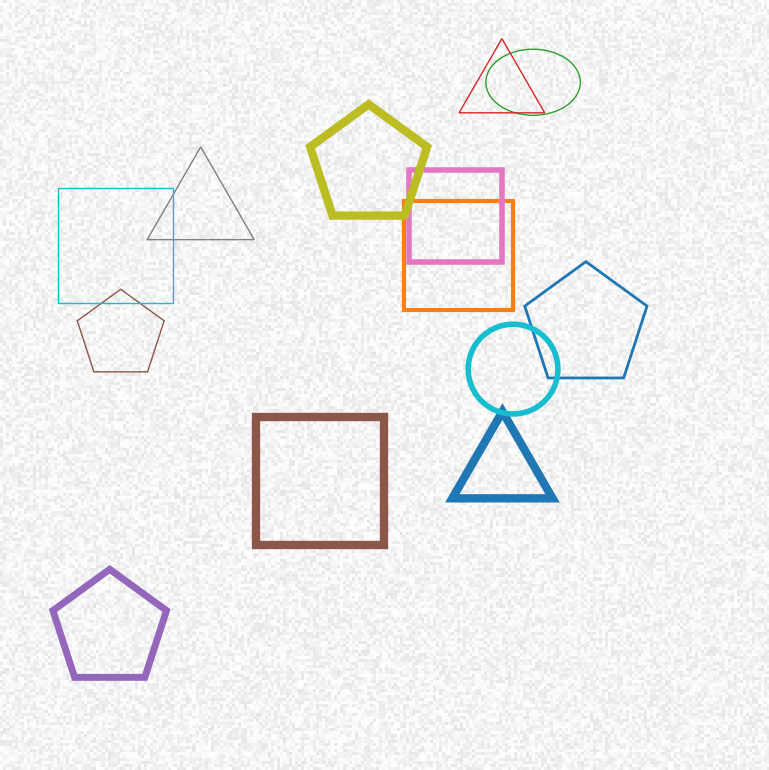[{"shape": "pentagon", "thickness": 1, "radius": 0.42, "center": [0.761, 0.577]}, {"shape": "triangle", "thickness": 3, "radius": 0.38, "center": [0.652, 0.39]}, {"shape": "square", "thickness": 1.5, "radius": 0.35, "center": [0.596, 0.669]}, {"shape": "oval", "thickness": 0.5, "radius": 0.31, "center": [0.692, 0.893]}, {"shape": "triangle", "thickness": 0.5, "radius": 0.32, "center": [0.652, 0.886]}, {"shape": "pentagon", "thickness": 2.5, "radius": 0.39, "center": [0.142, 0.183]}, {"shape": "pentagon", "thickness": 0.5, "radius": 0.3, "center": [0.157, 0.565]}, {"shape": "square", "thickness": 3, "radius": 0.42, "center": [0.416, 0.376]}, {"shape": "square", "thickness": 2, "radius": 0.3, "center": [0.592, 0.719]}, {"shape": "triangle", "thickness": 0.5, "radius": 0.4, "center": [0.261, 0.729]}, {"shape": "pentagon", "thickness": 3, "radius": 0.4, "center": [0.479, 0.785]}, {"shape": "circle", "thickness": 2, "radius": 0.29, "center": [0.666, 0.521]}, {"shape": "square", "thickness": 0.5, "radius": 0.37, "center": [0.15, 0.682]}]